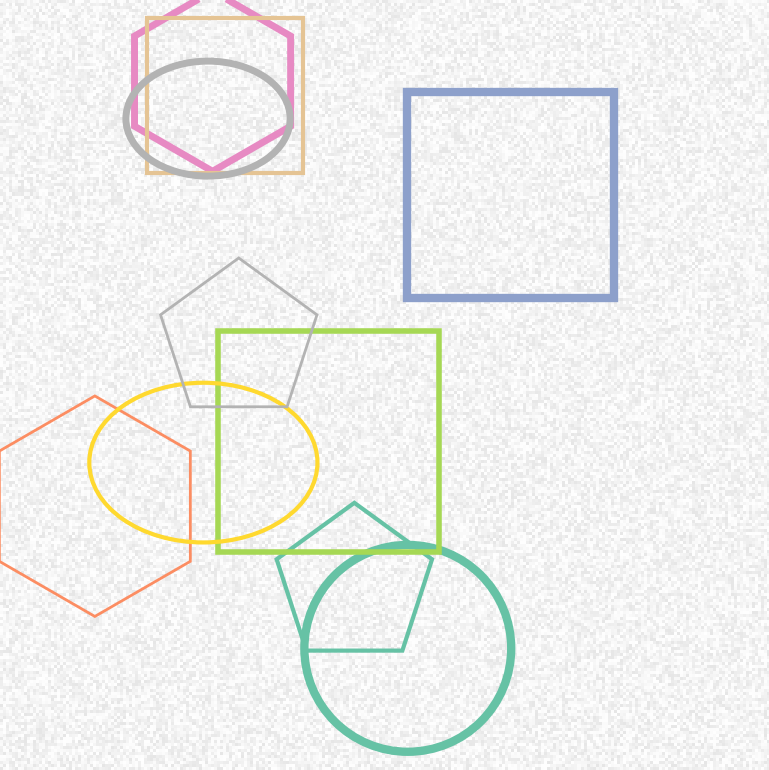[{"shape": "pentagon", "thickness": 1.5, "radius": 0.53, "center": [0.46, 0.241]}, {"shape": "circle", "thickness": 3, "radius": 0.67, "center": [0.53, 0.158]}, {"shape": "hexagon", "thickness": 1, "radius": 0.72, "center": [0.123, 0.343]}, {"shape": "square", "thickness": 3, "radius": 0.67, "center": [0.663, 0.747]}, {"shape": "hexagon", "thickness": 2.5, "radius": 0.59, "center": [0.276, 0.895]}, {"shape": "square", "thickness": 2, "radius": 0.72, "center": [0.426, 0.427]}, {"shape": "oval", "thickness": 1.5, "radius": 0.74, "center": [0.264, 0.399]}, {"shape": "square", "thickness": 1.5, "radius": 0.51, "center": [0.292, 0.876]}, {"shape": "oval", "thickness": 2.5, "radius": 0.53, "center": [0.27, 0.846]}, {"shape": "pentagon", "thickness": 1, "radius": 0.53, "center": [0.31, 0.558]}]